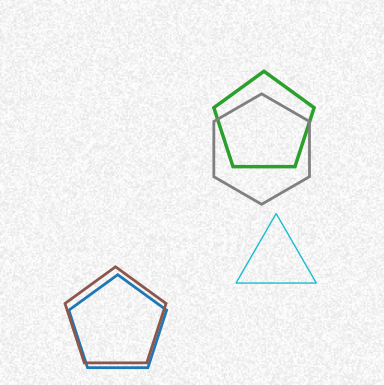[{"shape": "pentagon", "thickness": 2, "radius": 0.67, "center": [0.306, 0.153]}, {"shape": "pentagon", "thickness": 2.5, "radius": 0.68, "center": [0.686, 0.678]}, {"shape": "pentagon", "thickness": 2, "radius": 0.69, "center": [0.3, 0.169]}, {"shape": "hexagon", "thickness": 2, "radius": 0.72, "center": [0.68, 0.613]}, {"shape": "triangle", "thickness": 1, "radius": 0.6, "center": [0.717, 0.325]}]